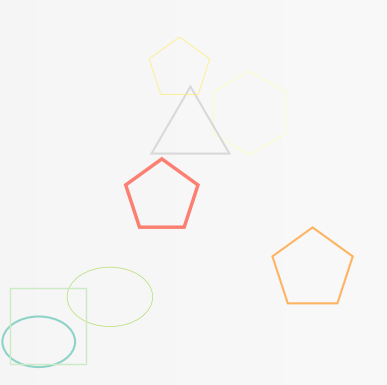[{"shape": "oval", "thickness": 1.5, "radius": 0.47, "center": [0.1, 0.112]}, {"shape": "hexagon", "thickness": 0.5, "radius": 0.54, "center": [0.644, 0.707]}, {"shape": "pentagon", "thickness": 2.5, "radius": 0.49, "center": [0.418, 0.489]}, {"shape": "pentagon", "thickness": 1.5, "radius": 0.55, "center": [0.807, 0.3]}, {"shape": "oval", "thickness": 0.5, "radius": 0.55, "center": [0.284, 0.229]}, {"shape": "triangle", "thickness": 1.5, "radius": 0.58, "center": [0.492, 0.659]}, {"shape": "square", "thickness": 1, "radius": 0.49, "center": [0.124, 0.153]}, {"shape": "pentagon", "thickness": 0.5, "radius": 0.41, "center": [0.463, 0.822]}]